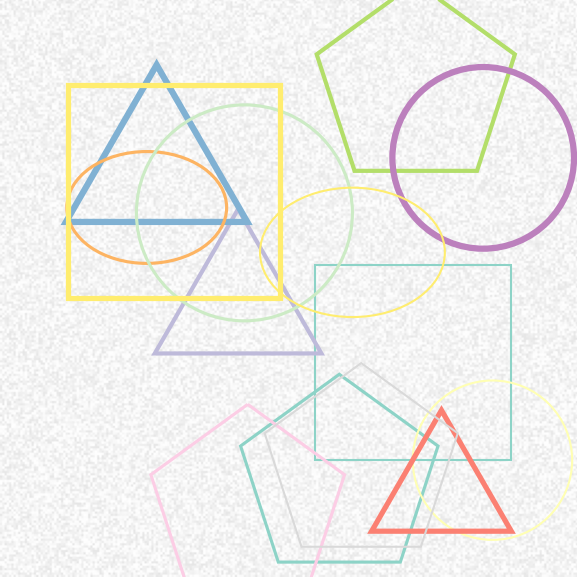[{"shape": "square", "thickness": 1, "radius": 0.84, "center": [0.715, 0.371]}, {"shape": "pentagon", "thickness": 1.5, "radius": 0.9, "center": [0.588, 0.171]}, {"shape": "circle", "thickness": 1, "radius": 0.69, "center": [0.853, 0.202]}, {"shape": "triangle", "thickness": 2, "radius": 0.83, "center": [0.412, 0.47]}, {"shape": "triangle", "thickness": 2.5, "radius": 0.7, "center": [0.764, 0.149]}, {"shape": "triangle", "thickness": 3, "radius": 0.91, "center": [0.271, 0.705]}, {"shape": "oval", "thickness": 1.5, "radius": 0.69, "center": [0.254, 0.64]}, {"shape": "pentagon", "thickness": 2, "radius": 0.9, "center": [0.72, 0.849]}, {"shape": "pentagon", "thickness": 1.5, "radius": 0.88, "center": [0.429, 0.123]}, {"shape": "pentagon", "thickness": 1, "radius": 0.88, "center": [0.625, 0.195]}, {"shape": "circle", "thickness": 3, "radius": 0.79, "center": [0.837, 0.726]}, {"shape": "circle", "thickness": 1.5, "radius": 0.94, "center": [0.423, 0.631]}, {"shape": "oval", "thickness": 1, "radius": 0.8, "center": [0.61, 0.562]}, {"shape": "square", "thickness": 2.5, "radius": 0.92, "center": [0.302, 0.667]}]